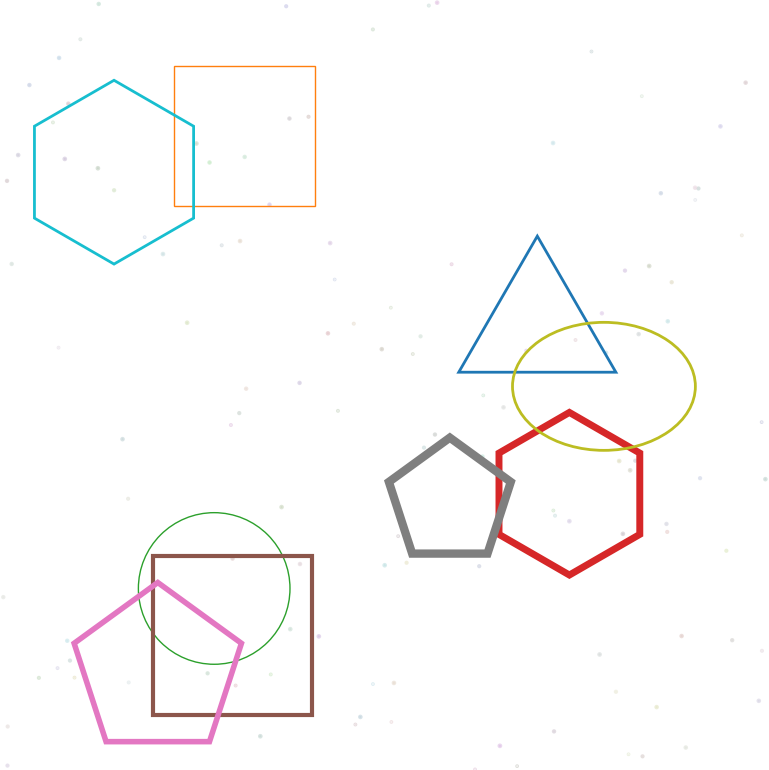[{"shape": "triangle", "thickness": 1, "radius": 0.59, "center": [0.698, 0.576]}, {"shape": "square", "thickness": 0.5, "radius": 0.46, "center": [0.318, 0.824]}, {"shape": "circle", "thickness": 0.5, "radius": 0.49, "center": [0.278, 0.236]}, {"shape": "hexagon", "thickness": 2.5, "radius": 0.53, "center": [0.739, 0.359]}, {"shape": "square", "thickness": 1.5, "radius": 0.51, "center": [0.302, 0.174]}, {"shape": "pentagon", "thickness": 2, "radius": 0.57, "center": [0.205, 0.129]}, {"shape": "pentagon", "thickness": 3, "radius": 0.42, "center": [0.584, 0.348]}, {"shape": "oval", "thickness": 1, "radius": 0.59, "center": [0.784, 0.498]}, {"shape": "hexagon", "thickness": 1, "radius": 0.6, "center": [0.148, 0.776]}]